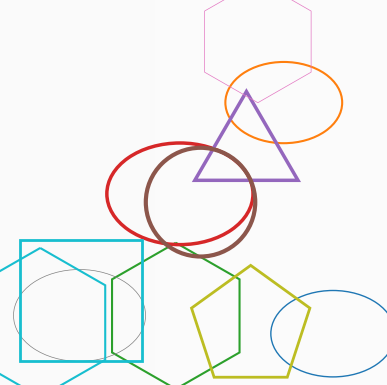[{"shape": "oval", "thickness": 1, "radius": 0.8, "center": [0.859, 0.133]}, {"shape": "oval", "thickness": 1.5, "radius": 0.75, "center": [0.732, 0.734]}, {"shape": "hexagon", "thickness": 1.5, "radius": 0.95, "center": [0.454, 0.179]}, {"shape": "oval", "thickness": 2.5, "radius": 0.94, "center": [0.464, 0.497]}, {"shape": "triangle", "thickness": 2.5, "radius": 0.77, "center": [0.636, 0.608]}, {"shape": "circle", "thickness": 3, "radius": 0.71, "center": [0.517, 0.475]}, {"shape": "hexagon", "thickness": 0.5, "radius": 0.79, "center": [0.665, 0.892]}, {"shape": "oval", "thickness": 0.5, "radius": 0.85, "center": [0.205, 0.181]}, {"shape": "pentagon", "thickness": 2, "radius": 0.8, "center": [0.647, 0.15]}, {"shape": "hexagon", "thickness": 1.5, "radius": 0.97, "center": [0.104, 0.162]}, {"shape": "square", "thickness": 2, "radius": 0.79, "center": [0.208, 0.22]}]